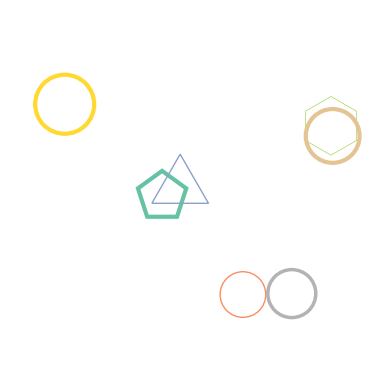[{"shape": "pentagon", "thickness": 3, "radius": 0.33, "center": [0.421, 0.49]}, {"shape": "circle", "thickness": 1, "radius": 0.3, "center": [0.631, 0.235]}, {"shape": "triangle", "thickness": 1, "radius": 0.42, "center": [0.468, 0.514]}, {"shape": "hexagon", "thickness": 0.5, "radius": 0.38, "center": [0.86, 0.673]}, {"shape": "circle", "thickness": 3, "radius": 0.38, "center": [0.168, 0.729]}, {"shape": "circle", "thickness": 3, "radius": 0.35, "center": [0.864, 0.647]}, {"shape": "circle", "thickness": 2.5, "radius": 0.31, "center": [0.758, 0.237]}]